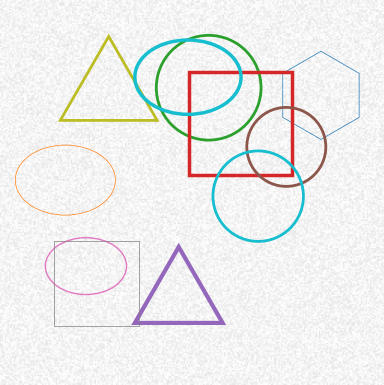[{"shape": "hexagon", "thickness": 0.5, "radius": 0.57, "center": [0.834, 0.752]}, {"shape": "oval", "thickness": 0.5, "radius": 0.65, "center": [0.17, 0.532]}, {"shape": "circle", "thickness": 2, "radius": 0.68, "center": [0.542, 0.772]}, {"shape": "square", "thickness": 2.5, "radius": 0.67, "center": [0.625, 0.679]}, {"shape": "triangle", "thickness": 3, "radius": 0.66, "center": [0.464, 0.227]}, {"shape": "circle", "thickness": 2, "radius": 0.51, "center": [0.744, 0.618]}, {"shape": "oval", "thickness": 1, "radius": 0.53, "center": [0.223, 0.309]}, {"shape": "square", "thickness": 0.5, "radius": 0.55, "center": [0.25, 0.263]}, {"shape": "triangle", "thickness": 2, "radius": 0.73, "center": [0.282, 0.76]}, {"shape": "oval", "thickness": 2.5, "radius": 0.69, "center": [0.488, 0.8]}, {"shape": "circle", "thickness": 2, "radius": 0.59, "center": [0.671, 0.49]}]